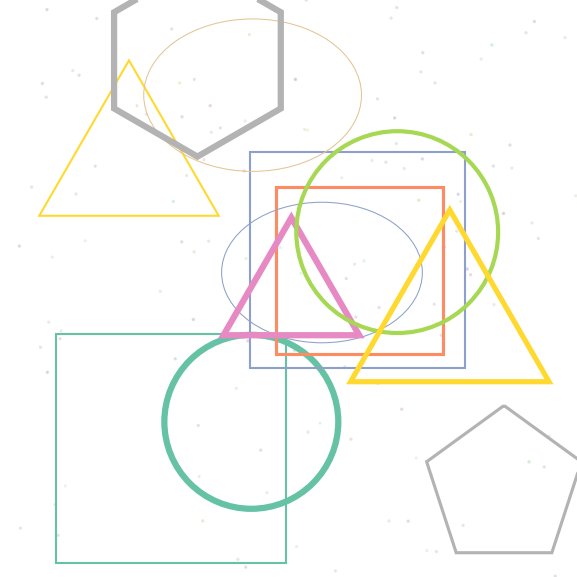[{"shape": "circle", "thickness": 3, "radius": 0.75, "center": [0.435, 0.269]}, {"shape": "square", "thickness": 1, "radius": 0.99, "center": [0.296, 0.223]}, {"shape": "square", "thickness": 1.5, "radius": 0.72, "center": [0.623, 0.53]}, {"shape": "oval", "thickness": 0.5, "radius": 0.87, "center": [0.558, 0.527]}, {"shape": "square", "thickness": 1, "radius": 0.93, "center": [0.619, 0.549]}, {"shape": "triangle", "thickness": 3, "radius": 0.68, "center": [0.504, 0.487]}, {"shape": "circle", "thickness": 2, "radius": 0.87, "center": [0.688, 0.597]}, {"shape": "triangle", "thickness": 1, "radius": 0.9, "center": [0.223, 0.715]}, {"shape": "triangle", "thickness": 2.5, "radius": 0.99, "center": [0.779, 0.437]}, {"shape": "oval", "thickness": 0.5, "radius": 0.94, "center": [0.437, 0.834]}, {"shape": "hexagon", "thickness": 3, "radius": 0.83, "center": [0.342, 0.895]}, {"shape": "pentagon", "thickness": 1.5, "radius": 0.7, "center": [0.873, 0.156]}]